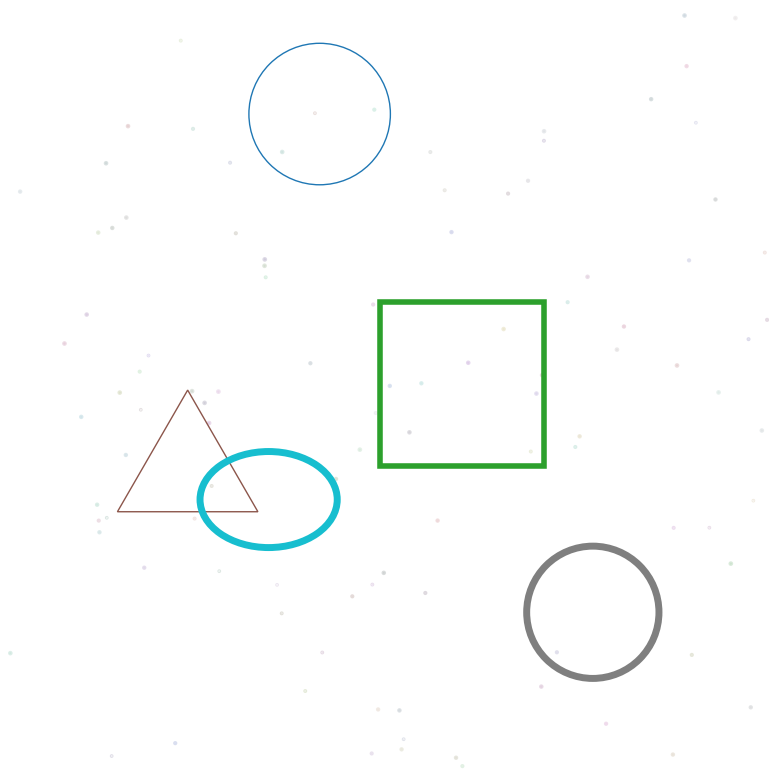[{"shape": "circle", "thickness": 0.5, "radius": 0.46, "center": [0.415, 0.852]}, {"shape": "square", "thickness": 2, "radius": 0.53, "center": [0.6, 0.502]}, {"shape": "triangle", "thickness": 0.5, "radius": 0.53, "center": [0.244, 0.388]}, {"shape": "circle", "thickness": 2.5, "radius": 0.43, "center": [0.77, 0.205]}, {"shape": "oval", "thickness": 2.5, "radius": 0.45, "center": [0.349, 0.351]}]